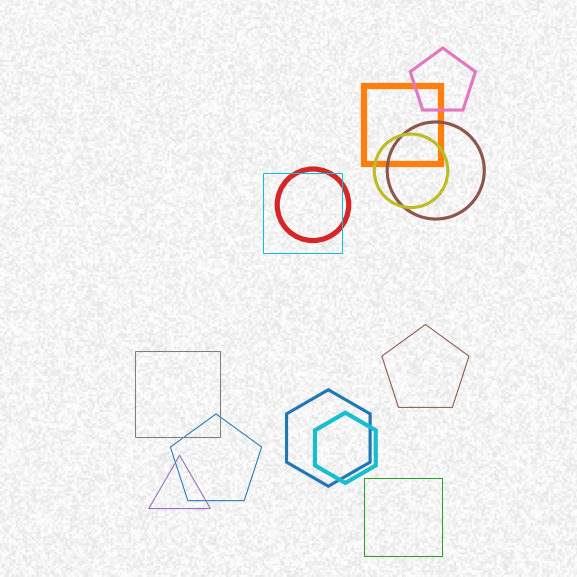[{"shape": "hexagon", "thickness": 1.5, "radius": 0.42, "center": [0.569, 0.241]}, {"shape": "pentagon", "thickness": 0.5, "radius": 0.42, "center": [0.374, 0.199]}, {"shape": "square", "thickness": 3, "radius": 0.34, "center": [0.697, 0.783]}, {"shape": "square", "thickness": 0.5, "radius": 0.34, "center": [0.698, 0.103]}, {"shape": "circle", "thickness": 2.5, "radius": 0.31, "center": [0.542, 0.645]}, {"shape": "triangle", "thickness": 0.5, "radius": 0.31, "center": [0.311, 0.149]}, {"shape": "circle", "thickness": 1.5, "radius": 0.42, "center": [0.755, 0.704]}, {"shape": "pentagon", "thickness": 0.5, "radius": 0.4, "center": [0.737, 0.358]}, {"shape": "pentagon", "thickness": 1.5, "radius": 0.3, "center": [0.767, 0.857]}, {"shape": "square", "thickness": 0.5, "radius": 0.37, "center": [0.307, 0.317]}, {"shape": "circle", "thickness": 1.5, "radius": 0.32, "center": [0.712, 0.703]}, {"shape": "square", "thickness": 0.5, "radius": 0.34, "center": [0.524, 0.63]}, {"shape": "hexagon", "thickness": 2, "radius": 0.3, "center": [0.598, 0.224]}]